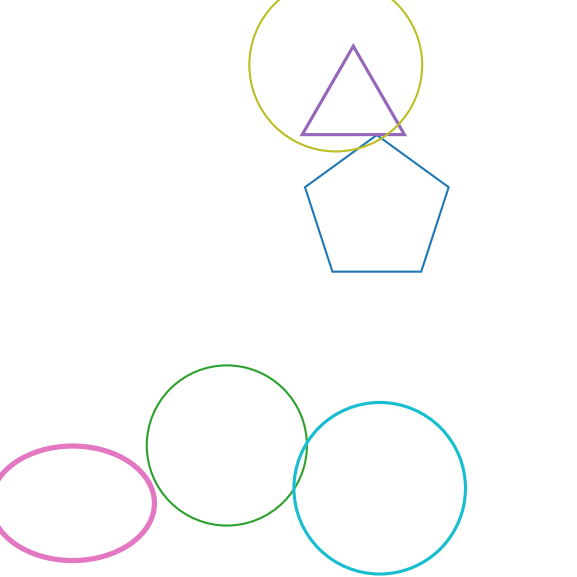[{"shape": "pentagon", "thickness": 1, "radius": 0.65, "center": [0.653, 0.635]}, {"shape": "circle", "thickness": 1, "radius": 0.69, "center": [0.393, 0.228]}, {"shape": "triangle", "thickness": 1.5, "radius": 0.51, "center": [0.612, 0.817]}, {"shape": "oval", "thickness": 2.5, "radius": 0.71, "center": [0.126, 0.128]}, {"shape": "circle", "thickness": 1, "radius": 0.75, "center": [0.581, 0.887]}, {"shape": "circle", "thickness": 1.5, "radius": 0.74, "center": [0.658, 0.154]}]